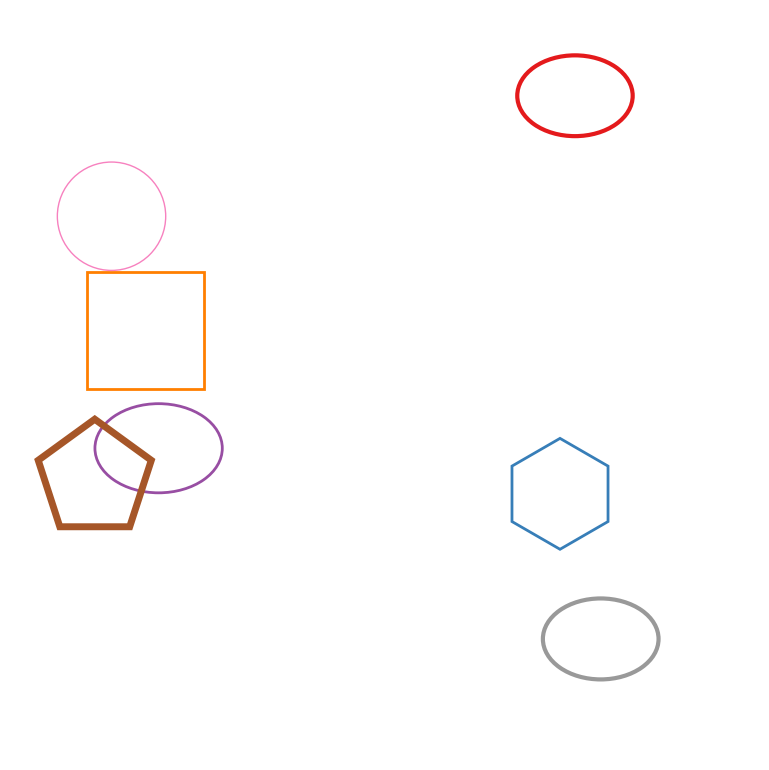[{"shape": "oval", "thickness": 1.5, "radius": 0.37, "center": [0.747, 0.876]}, {"shape": "hexagon", "thickness": 1, "radius": 0.36, "center": [0.727, 0.359]}, {"shape": "oval", "thickness": 1, "radius": 0.41, "center": [0.206, 0.418]}, {"shape": "square", "thickness": 1, "radius": 0.38, "center": [0.189, 0.571]}, {"shape": "pentagon", "thickness": 2.5, "radius": 0.39, "center": [0.123, 0.378]}, {"shape": "circle", "thickness": 0.5, "radius": 0.35, "center": [0.145, 0.719]}, {"shape": "oval", "thickness": 1.5, "radius": 0.38, "center": [0.78, 0.17]}]